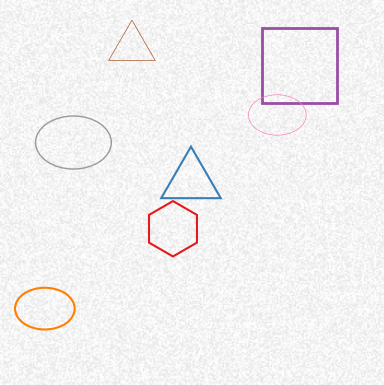[{"shape": "hexagon", "thickness": 1.5, "radius": 0.36, "center": [0.449, 0.406]}, {"shape": "triangle", "thickness": 1.5, "radius": 0.45, "center": [0.496, 0.53]}, {"shape": "square", "thickness": 2, "radius": 0.49, "center": [0.777, 0.83]}, {"shape": "oval", "thickness": 1.5, "radius": 0.39, "center": [0.117, 0.198]}, {"shape": "triangle", "thickness": 0.5, "radius": 0.35, "center": [0.343, 0.878]}, {"shape": "oval", "thickness": 0.5, "radius": 0.38, "center": [0.72, 0.701]}, {"shape": "oval", "thickness": 1, "radius": 0.49, "center": [0.191, 0.63]}]